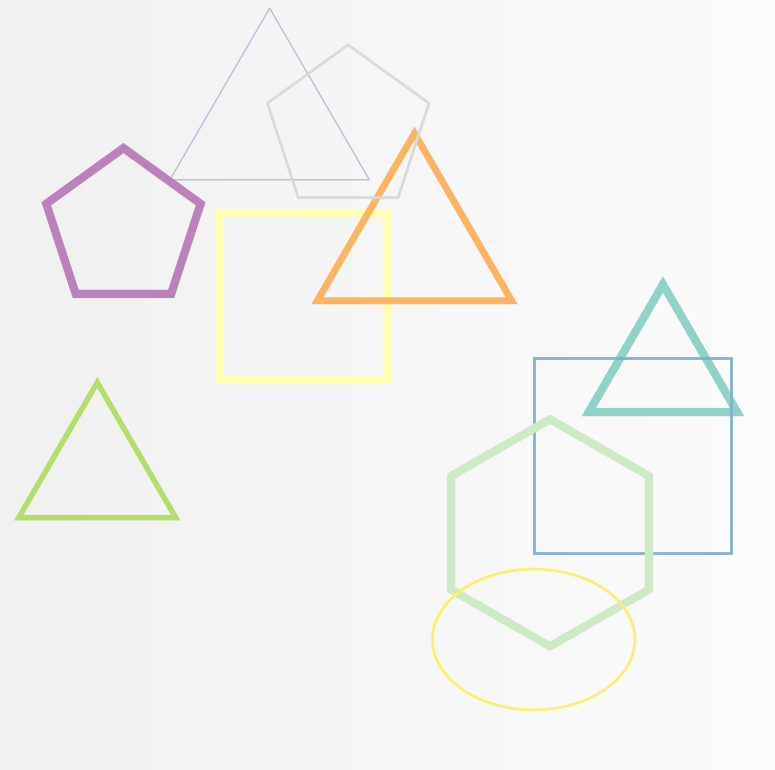[{"shape": "triangle", "thickness": 3, "radius": 0.55, "center": [0.855, 0.52]}, {"shape": "square", "thickness": 3, "radius": 0.54, "center": [0.391, 0.615]}, {"shape": "triangle", "thickness": 0.5, "radius": 0.74, "center": [0.348, 0.841]}, {"shape": "square", "thickness": 1, "radius": 0.63, "center": [0.816, 0.408]}, {"shape": "triangle", "thickness": 2.5, "radius": 0.72, "center": [0.535, 0.682]}, {"shape": "triangle", "thickness": 2, "radius": 0.58, "center": [0.125, 0.386]}, {"shape": "pentagon", "thickness": 1, "radius": 0.55, "center": [0.449, 0.832]}, {"shape": "pentagon", "thickness": 3, "radius": 0.52, "center": [0.159, 0.703]}, {"shape": "hexagon", "thickness": 3, "radius": 0.74, "center": [0.71, 0.308]}, {"shape": "oval", "thickness": 1, "radius": 0.65, "center": [0.689, 0.169]}]